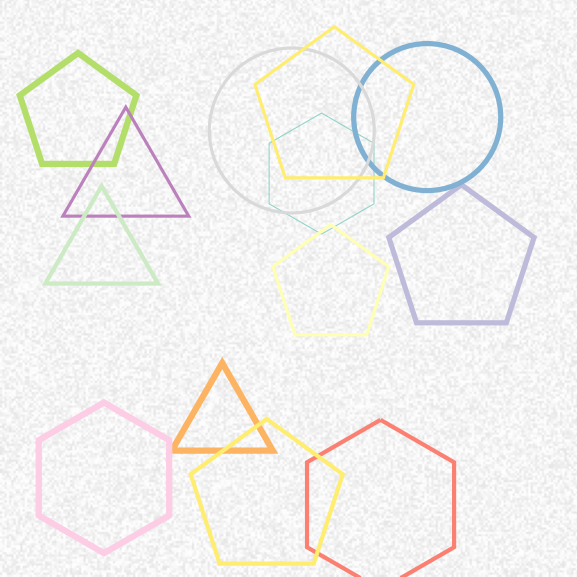[{"shape": "hexagon", "thickness": 0.5, "radius": 0.52, "center": [0.557, 0.699]}, {"shape": "pentagon", "thickness": 1.5, "radius": 0.53, "center": [0.573, 0.505]}, {"shape": "pentagon", "thickness": 2.5, "radius": 0.66, "center": [0.799, 0.547]}, {"shape": "hexagon", "thickness": 2, "radius": 0.74, "center": [0.659, 0.125]}, {"shape": "circle", "thickness": 2.5, "radius": 0.64, "center": [0.74, 0.796]}, {"shape": "triangle", "thickness": 3, "radius": 0.51, "center": [0.385, 0.269]}, {"shape": "pentagon", "thickness": 3, "radius": 0.53, "center": [0.135, 0.801]}, {"shape": "hexagon", "thickness": 3, "radius": 0.65, "center": [0.18, 0.172]}, {"shape": "circle", "thickness": 1.5, "radius": 0.71, "center": [0.505, 0.773]}, {"shape": "triangle", "thickness": 1.5, "radius": 0.63, "center": [0.218, 0.688]}, {"shape": "triangle", "thickness": 2, "radius": 0.56, "center": [0.176, 0.564]}, {"shape": "pentagon", "thickness": 1.5, "radius": 0.72, "center": [0.579, 0.808]}, {"shape": "pentagon", "thickness": 2, "radius": 0.69, "center": [0.462, 0.135]}]